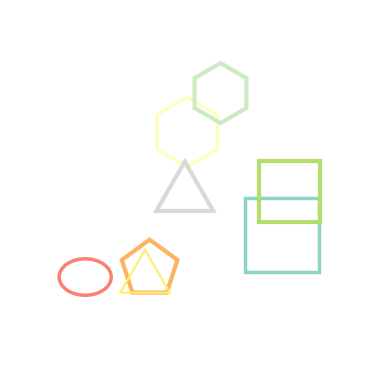[{"shape": "square", "thickness": 2.5, "radius": 0.48, "center": [0.732, 0.39]}, {"shape": "hexagon", "thickness": 2, "radius": 0.45, "center": [0.486, 0.657]}, {"shape": "oval", "thickness": 2.5, "radius": 0.34, "center": [0.221, 0.28]}, {"shape": "pentagon", "thickness": 3, "radius": 0.38, "center": [0.389, 0.301]}, {"shape": "square", "thickness": 3, "radius": 0.4, "center": [0.753, 0.502]}, {"shape": "triangle", "thickness": 3, "radius": 0.43, "center": [0.48, 0.495]}, {"shape": "hexagon", "thickness": 3, "radius": 0.39, "center": [0.573, 0.758]}, {"shape": "triangle", "thickness": 1.5, "radius": 0.37, "center": [0.377, 0.277]}]